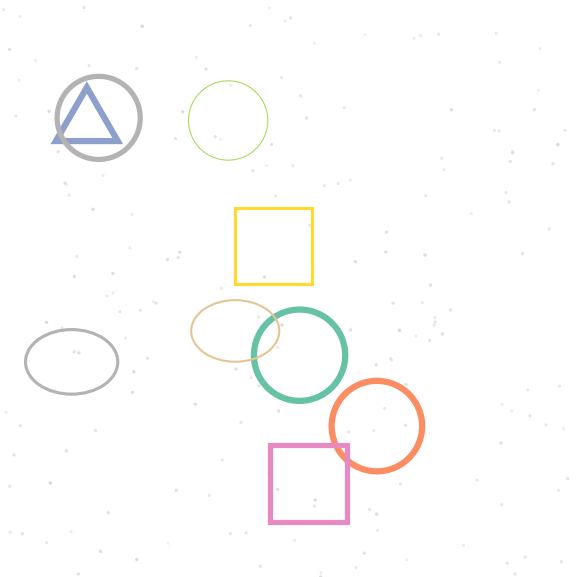[{"shape": "circle", "thickness": 3, "radius": 0.4, "center": [0.519, 0.384]}, {"shape": "circle", "thickness": 3, "radius": 0.39, "center": [0.653, 0.261]}, {"shape": "triangle", "thickness": 3, "radius": 0.31, "center": [0.15, 0.786]}, {"shape": "square", "thickness": 2.5, "radius": 0.33, "center": [0.534, 0.161]}, {"shape": "circle", "thickness": 0.5, "radius": 0.34, "center": [0.395, 0.79]}, {"shape": "square", "thickness": 1.5, "radius": 0.33, "center": [0.474, 0.574]}, {"shape": "oval", "thickness": 1, "radius": 0.38, "center": [0.407, 0.426]}, {"shape": "circle", "thickness": 2.5, "radius": 0.36, "center": [0.171, 0.795]}, {"shape": "oval", "thickness": 1.5, "radius": 0.4, "center": [0.124, 0.373]}]